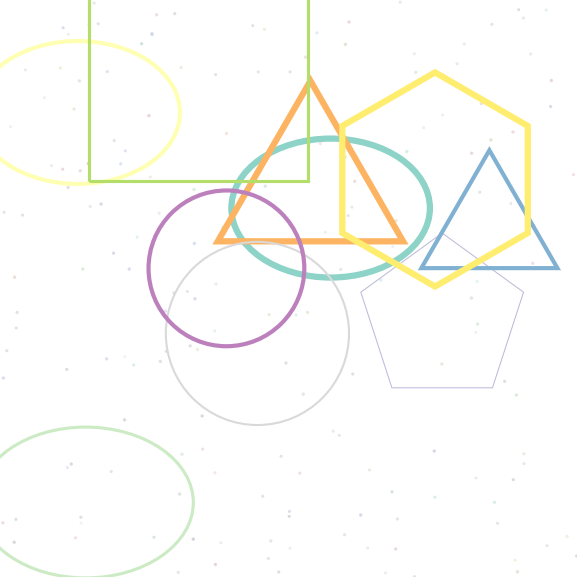[{"shape": "oval", "thickness": 3, "radius": 0.86, "center": [0.573, 0.639]}, {"shape": "oval", "thickness": 2, "radius": 0.88, "center": [0.135, 0.804]}, {"shape": "pentagon", "thickness": 0.5, "radius": 0.74, "center": [0.766, 0.447]}, {"shape": "triangle", "thickness": 2, "radius": 0.68, "center": [0.847, 0.603]}, {"shape": "triangle", "thickness": 3, "radius": 0.93, "center": [0.538, 0.674]}, {"shape": "square", "thickness": 1.5, "radius": 0.95, "center": [0.344, 0.876]}, {"shape": "circle", "thickness": 1, "radius": 0.79, "center": [0.446, 0.422]}, {"shape": "circle", "thickness": 2, "radius": 0.67, "center": [0.392, 0.534]}, {"shape": "oval", "thickness": 1.5, "radius": 0.93, "center": [0.148, 0.129]}, {"shape": "hexagon", "thickness": 3, "radius": 0.93, "center": [0.753, 0.688]}]